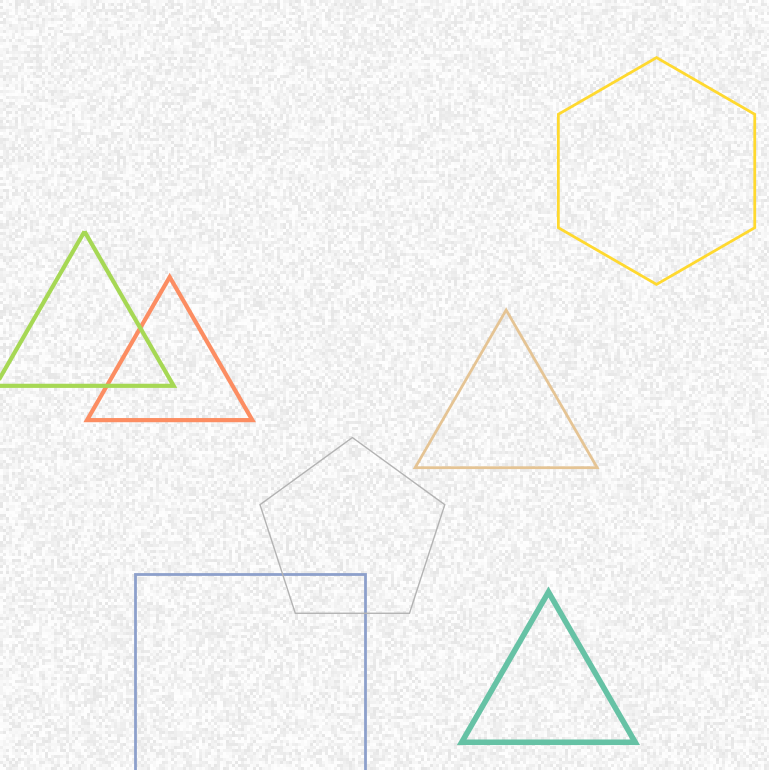[{"shape": "triangle", "thickness": 2, "radius": 0.65, "center": [0.712, 0.101]}, {"shape": "triangle", "thickness": 1.5, "radius": 0.62, "center": [0.22, 0.516]}, {"shape": "square", "thickness": 1, "radius": 0.75, "center": [0.325, 0.105]}, {"shape": "triangle", "thickness": 1.5, "radius": 0.67, "center": [0.11, 0.566]}, {"shape": "hexagon", "thickness": 1, "radius": 0.74, "center": [0.853, 0.778]}, {"shape": "triangle", "thickness": 1, "radius": 0.68, "center": [0.657, 0.461]}, {"shape": "pentagon", "thickness": 0.5, "radius": 0.63, "center": [0.458, 0.306]}]